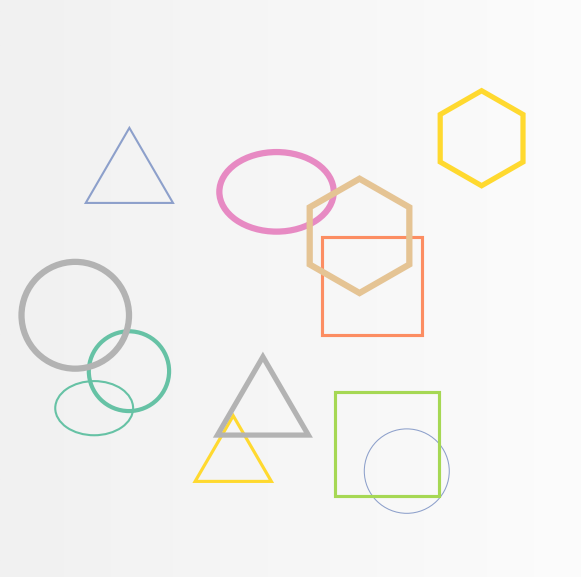[{"shape": "circle", "thickness": 2, "radius": 0.35, "center": [0.222, 0.356]}, {"shape": "oval", "thickness": 1, "radius": 0.33, "center": [0.162, 0.292]}, {"shape": "square", "thickness": 1.5, "radius": 0.43, "center": [0.64, 0.504]}, {"shape": "triangle", "thickness": 1, "radius": 0.43, "center": [0.223, 0.691]}, {"shape": "circle", "thickness": 0.5, "radius": 0.37, "center": [0.7, 0.183]}, {"shape": "oval", "thickness": 3, "radius": 0.49, "center": [0.476, 0.667]}, {"shape": "square", "thickness": 1.5, "radius": 0.45, "center": [0.666, 0.231]}, {"shape": "hexagon", "thickness": 2.5, "radius": 0.41, "center": [0.829, 0.76]}, {"shape": "triangle", "thickness": 1.5, "radius": 0.38, "center": [0.401, 0.203]}, {"shape": "hexagon", "thickness": 3, "radius": 0.49, "center": [0.619, 0.591]}, {"shape": "circle", "thickness": 3, "radius": 0.46, "center": [0.129, 0.453]}, {"shape": "triangle", "thickness": 2.5, "radius": 0.45, "center": [0.452, 0.291]}]